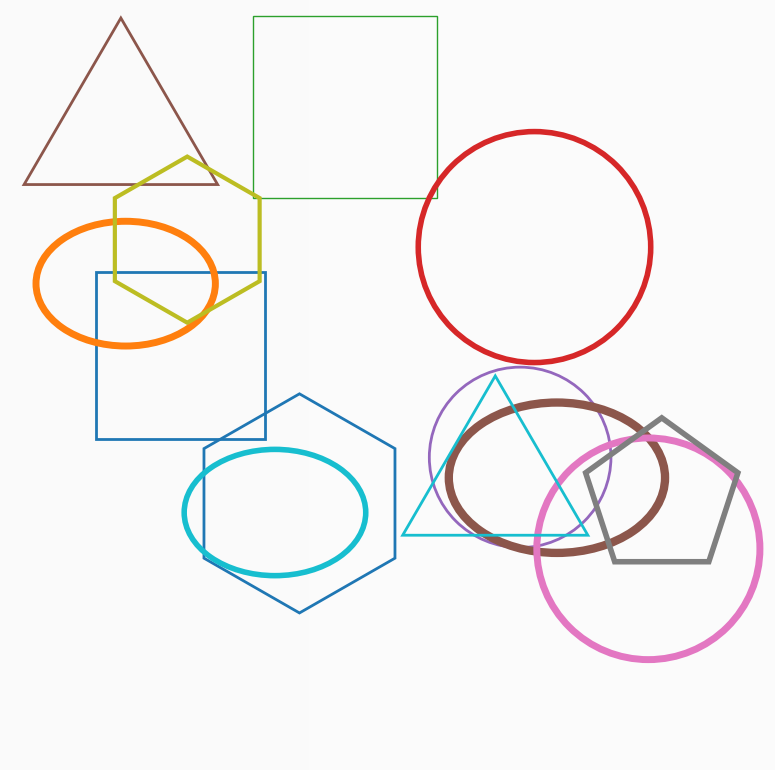[{"shape": "hexagon", "thickness": 1, "radius": 0.71, "center": [0.386, 0.346]}, {"shape": "square", "thickness": 1, "radius": 0.54, "center": [0.233, 0.538]}, {"shape": "oval", "thickness": 2.5, "radius": 0.58, "center": [0.162, 0.632]}, {"shape": "square", "thickness": 0.5, "radius": 0.59, "center": [0.445, 0.861]}, {"shape": "circle", "thickness": 2, "radius": 0.75, "center": [0.69, 0.679]}, {"shape": "circle", "thickness": 1, "radius": 0.59, "center": [0.671, 0.406]}, {"shape": "oval", "thickness": 3, "radius": 0.7, "center": [0.719, 0.38]}, {"shape": "triangle", "thickness": 1, "radius": 0.72, "center": [0.156, 0.832]}, {"shape": "circle", "thickness": 2.5, "radius": 0.72, "center": [0.837, 0.287]}, {"shape": "pentagon", "thickness": 2, "radius": 0.52, "center": [0.854, 0.354]}, {"shape": "hexagon", "thickness": 1.5, "radius": 0.54, "center": [0.242, 0.689]}, {"shape": "triangle", "thickness": 1, "radius": 0.69, "center": [0.639, 0.374]}, {"shape": "oval", "thickness": 2, "radius": 0.59, "center": [0.355, 0.334]}]